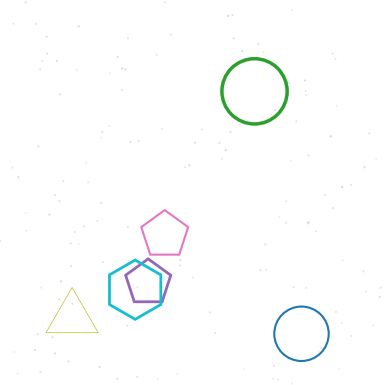[{"shape": "circle", "thickness": 1.5, "radius": 0.35, "center": [0.783, 0.133]}, {"shape": "circle", "thickness": 2.5, "radius": 0.42, "center": [0.661, 0.763]}, {"shape": "pentagon", "thickness": 2, "radius": 0.31, "center": [0.385, 0.266]}, {"shape": "pentagon", "thickness": 1.5, "radius": 0.32, "center": [0.428, 0.39]}, {"shape": "triangle", "thickness": 0.5, "radius": 0.39, "center": [0.187, 0.175]}, {"shape": "hexagon", "thickness": 2, "radius": 0.39, "center": [0.351, 0.248]}]